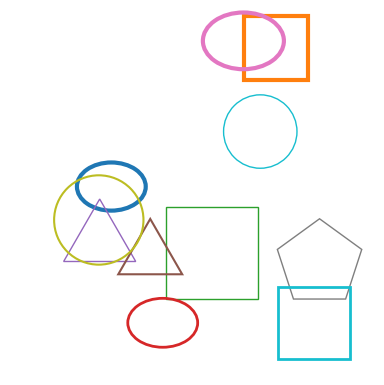[{"shape": "oval", "thickness": 3, "radius": 0.45, "center": [0.289, 0.515]}, {"shape": "square", "thickness": 3, "radius": 0.41, "center": [0.717, 0.875]}, {"shape": "square", "thickness": 1, "radius": 0.6, "center": [0.551, 0.342]}, {"shape": "oval", "thickness": 2, "radius": 0.45, "center": [0.423, 0.162]}, {"shape": "triangle", "thickness": 1, "radius": 0.54, "center": [0.259, 0.375]}, {"shape": "triangle", "thickness": 1.5, "radius": 0.48, "center": [0.39, 0.336]}, {"shape": "oval", "thickness": 3, "radius": 0.53, "center": [0.632, 0.894]}, {"shape": "pentagon", "thickness": 1, "radius": 0.58, "center": [0.83, 0.317]}, {"shape": "circle", "thickness": 1.5, "radius": 0.58, "center": [0.257, 0.429]}, {"shape": "circle", "thickness": 1, "radius": 0.48, "center": [0.676, 0.658]}, {"shape": "square", "thickness": 2, "radius": 0.47, "center": [0.815, 0.16]}]